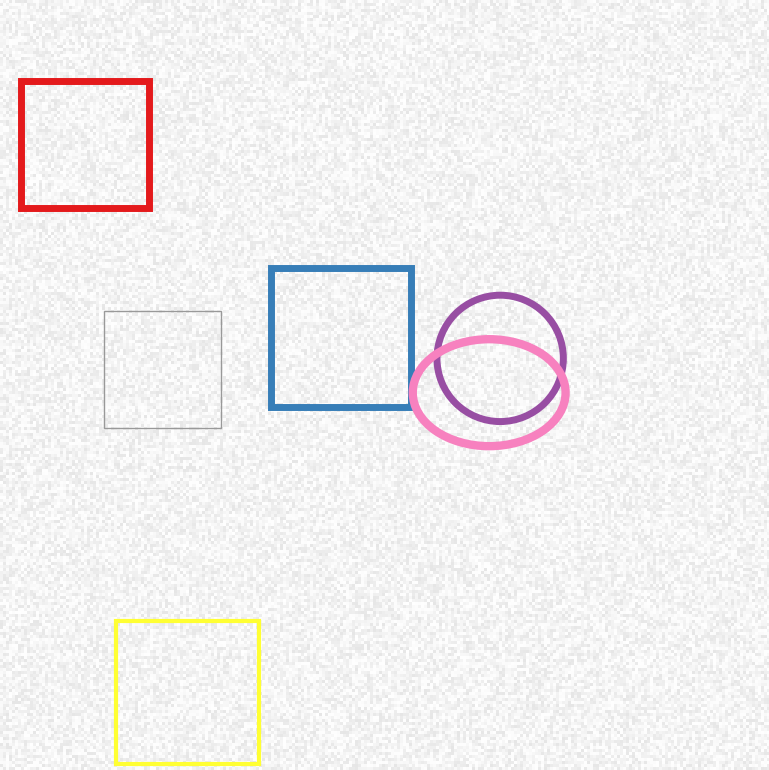[{"shape": "square", "thickness": 2.5, "radius": 0.41, "center": [0.111, 0.812]}, {"shape": "square", "thickness": 2.5, "radius": 0.45, "center": [0.443, 0.562]}, {"shape": "circle", "thickness": 2.5, "radius": 0.41, "center": [0.65, 0.535]}, {"shape": "square", "thickness": 1.5, "radius": 0.46, "center": [0.244, 0.101]}, {"shape": "oval", "thickness": 3, "radius": 0.5, "center": [0.635, 0.49]}, {"shape": "square", "thickness": 0.5, "radius": 0.38, "center": [0.211, 0.52]}]